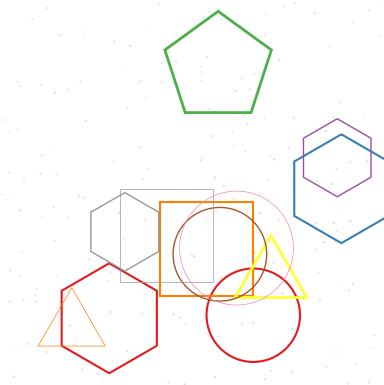[{"shape": "hexagon", "thickness": 1.5, "radius": 0.71, "center": [0.284, 0.173]}, {"shape": "circle", "thickness": 1.5, "radius": 0.61, "center": [0.658, 0.181]}, {"shape": "hexagon", "thickness": 1.5, "radius": 0.71, "center": [0.887, 0.51]}, {"shape": "pentagon", "thickness": 2, "radius": 0.73, "center": [0.567, 0.825]}, {"shape": "hexagon", "thickness": 1, "radius": 0.51, "center": [0.876, 0.59]}, {"shape": "triangle", "thickness": 0.5, "radius": 0.5, "center": [0.186, 0.152]}, {"shape": "square", "thickness": 1.5, "radius": 0.61, "center": [0.535, 0.354]}, {"shape": "triangle", "thickness": 2, "radius": 0.54, "center": [0.704, 0.281]}, {"shape": "circle", "thickness": 1, "radius": 0.61, "center": [0.571, 0.34]}, {"shape": "circle", "thickness": 0.5, "radius": 0.74, "center": [0.614, 0.356]}, {"shape": "hexagon", "thickness": 1, "radius": 0.51, "center": [0.324, 0.398]}, {"shape": "square", "thickness": 0.5, "radius": 0.6, "center": [0.432, 0.388]}]